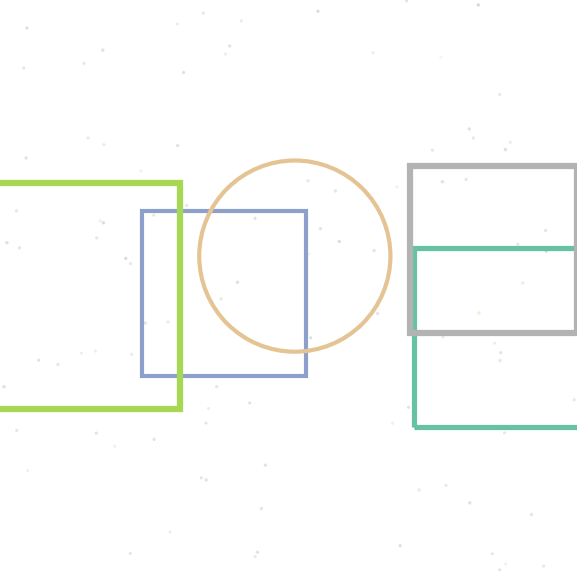[{"shape": "square", "thickness": 2.5, "radius": 0.77, "center": [0.872, 0.415]}, {"shape": "square", "thickness": 2, "radius": 0.71, "center": [0.388, 0.491]}, {"shape": "square", "thickness": 3, "radius": 0.98, "center": [0.115, 0.487]}, {"shape": "circle", "thickness": 2, "radius": 0.83, "center": [0.511, 0.556]}, {"shape": "square", "thickness": 3, "radius": 0.72, "center": [0.854, 0.567]}]